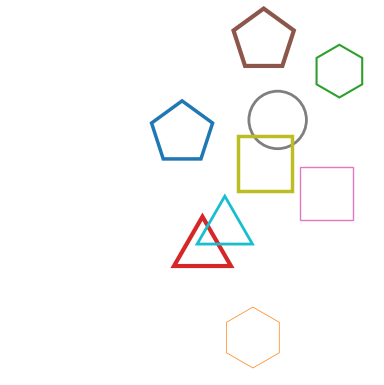[{"shape": "pentagon", "thickness": 2.5, "radius": 0.42, "center": [0.473, 0.655]}, {"shape": "hexagon", "thickness": 0.5, "radius": 0.4, "center": [0.657, 0.123]}, {"shape": "hexagon", "thickness": 1.5, "radius": 0.34, "center": [0.882, 0.815]}, {"shape": "triangle", "thickness": 3, "radius": 0.43, "center": [0.526, 0.352]}, {"shape": "pentagon", "thickness": 3, "radius": 0.41, "center": [0.685, 0.895]}, {"shape": "square", "thickness": 1, "radius": 0.35, "center": [0.848, 0.497]}, {"shape": "circle", "thickness": 2, "radius": 0.37, "center": [0.721, 0.688]}, {"shape": "square", "thickness": 2.5, "radius": 0.35, "center": [0.688, 0.575]}, {"shape": "triangle", "thickness": 2, "radius": 0.41, "center": [0.584, 0.408]}]